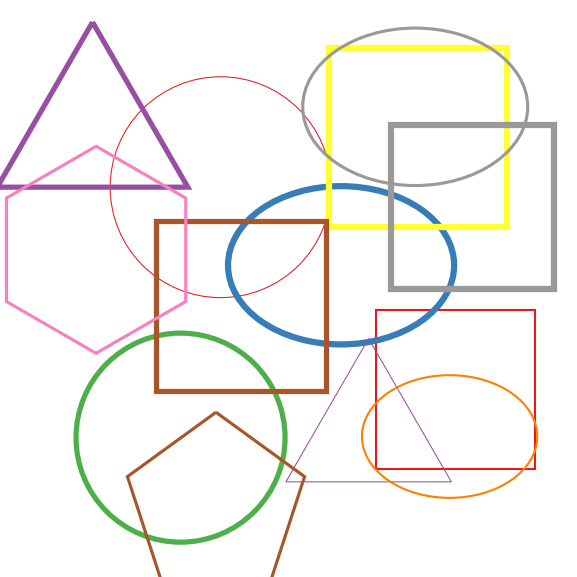[{"shape": "circle", "thickness": 0.5, "radius": 0.96, "center": [0.382, 0.675]}, {"shape": "square", "thickness": 1, "radius": 0.69, "center": [0.789, 0.324]}, {"shape": "oval", "thickness": 3, "radius": 0.98, "center": [0.591, 0.54]}, {"shape": "circle", "thickness": 2.5, "radius": 0.9, "center": [0.313, 0.241]}, {"shape": "triangle", "thickness": 2.5, "radius": 0.95, "center": [0.16, 0.77]}, {"shape": "triangle", "thickness": 0.5, "radius": 0.83, "center": [0.638, 0.248]}, {"shape": "oval", "thickness": 1, "radius": 0.76, "center": [0.779, 0.243]}, {"shape": "square", "thickness": 3, "radius": 0.77, "center": [0.724, 0.762]}, {"shape": "pentagon", "thickness": 1.5, "radius": 0.81, "center": [0.374, 0.124]}, {"shape": "square", "thickness": 2.5, "radius": 0.74, "center": [0.417, 0.47]}, {"shape": "hexagon", "thickness": 1.5, "radius": 0.9, "center": [0.166, 0.567]}, {"shape": "square", "thickness": 3, "radius": 0.71, "center": [0.818, 0.64]}, {"shape": "oval", "thickness": 1.5, "radius": 0.97, "center": [0.719, 0.814]}]